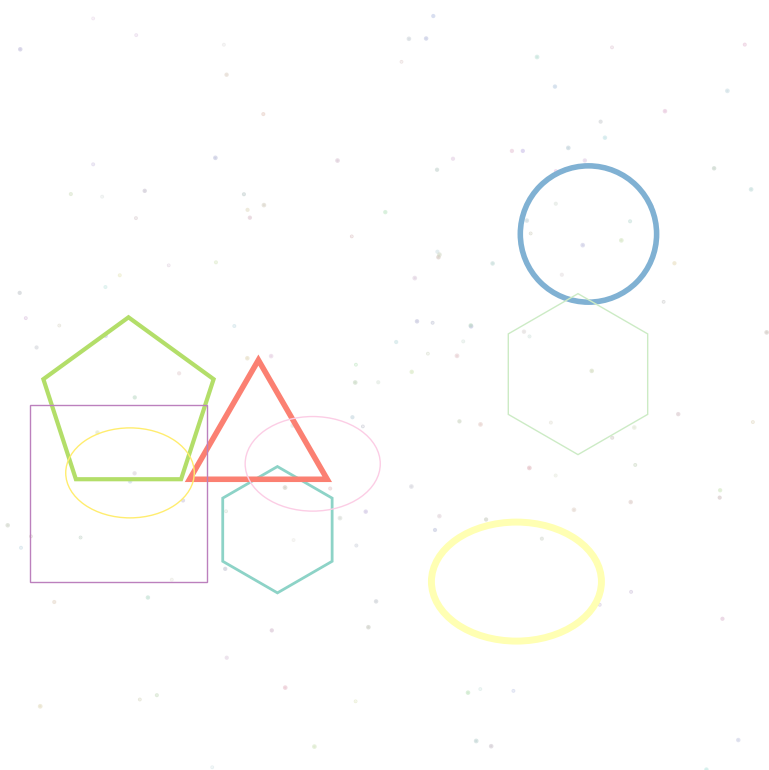[{"shape": "hexagon", "thickness": 1, "radius": 0.41, "center": [0.36, 0.312]}, {"shape": "oval", "thickness": 2.5, "radius": 0.55, "center": [0.671, 0.245]}, {"shape": "triangle", "thickness": 2, "radius": 0.52, "center": [0.336, 0.429]}, {"shape": "circle", "thickness": 2, "radius": 0.44, "center": [0.764, 0.696]}, {"shape": "pentagon", "thickness": 1.5, "radius": 0.58, "center": [0.167, 0.472]}, {"shape": "oval", "thickness": 0.5, "radius": 0.44, "center": [0.406, 0.398]}, {"shape": "square", "thickness": 0.5, "radius": 0.57, "center": [0.154, 0.359]}, {"shape": "hexagon", "thickness": 0.5, "radius": 0.52, "center": [0.751, 0.514]}, {"shape": "oval", "thickness": 0.5, "radius": 0.42, "center": [0.169, 0.386]}]